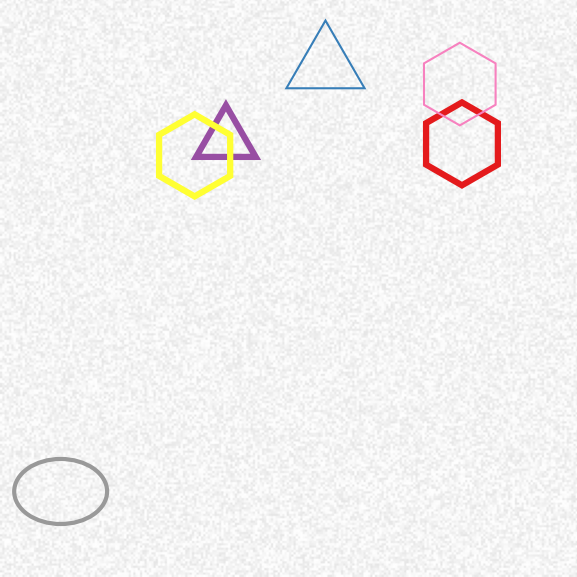[{"shape": "hexagon", "thickness": 3, "radius": 0.36, "center": [0.8, 0.75]}, {"shape": "triangle", "thickness": 1, "radius": 0.39, "center": [0.564, 0.885]}, {"shape": "triangle", "thickness": 3, "radius": 0.3, "center": [0.391, 0.757]}, {"shape": "hexagon", "thickness": 3, "radius": 0.36, "center": [0.337, 0.73]}, {"shape": "hexagon", "thickness": 1, "radius": 0.36, "center": [0.796, 0.854]}, {"shape": "oval", "thickness": 2, "radius": 0.4, "center": [0.105, 0.148]}]